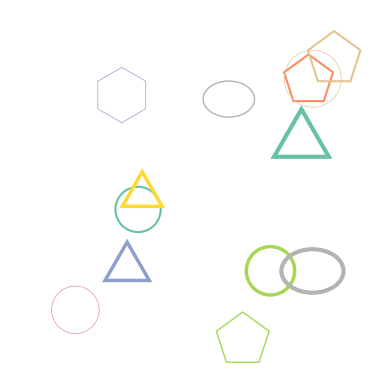[{"shape": "circle", "thickness": 1.5, "radius": 0.29, "center": [0.359, 0.456]}, {"shape": "triangle", "thickness": 3, "radius": 0.41, "center": [0.783, 0.634]}, {"shape": "pentagon", "thickness": 1.5, "radius": 0.33, "center": [0.801, 0.792]}, {"shape": "triangle", "thickness": 2.5, "radius": 0.33, "center": [0.33, 0.305]}, {"shape": "hexagon", "thickness": 0.5, "radius": 0.36, "center": [0.316, 0.753]}, {"shape": "circle", "thickness": 0.5, "radius": 0.31, "center": [0.196, 0.195]}, {"shape": "pentagon", "thickness": 1, "radius": 0.36, "center": [0.63, 0.117]}, {"shape": "circle", "thickness": 2.5, "radius": 0.31, "center": [0.703, 0.297]}, {"shape": "triangle", "thickness": 2.5, "radius": 0.3, "center": [0.369, 0.494]}, {"shape": "circle", "thickness": 0.5, "radius": 0.37, "center": [0.812, 0.796]}, {"shape": "pentagon", "thickness": 1.5, "radius": 0.36, "center": [0.868, 0.847]}, {"shape": "oval", "thickness": 3, "radius": 0.4, "center": [0.812, 0.296]}, {"shape": "oval", "thickness": 1, "radius": 0.33, "center": [0.594, 0.743]}]